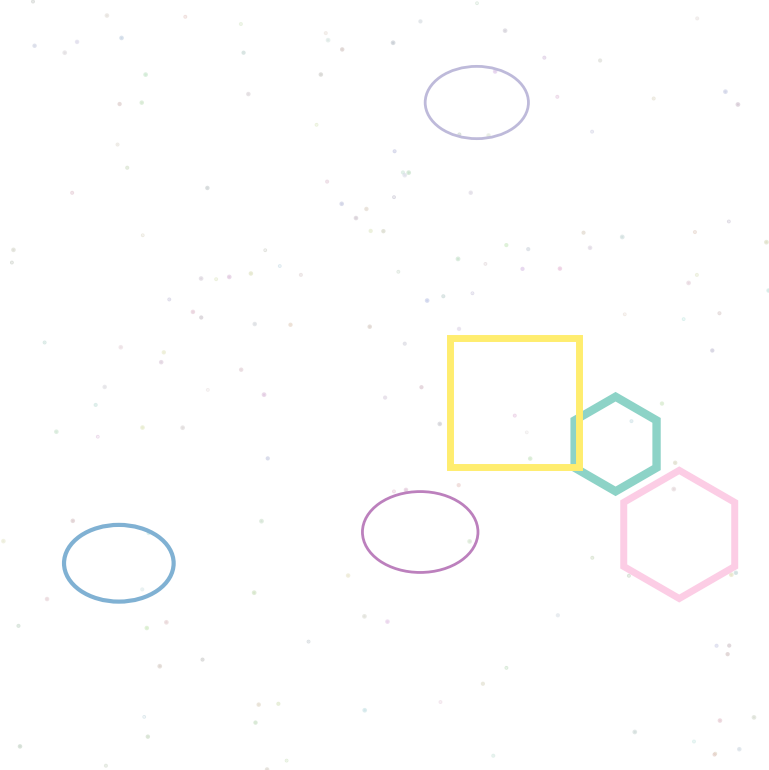[{"shape": "hexagon", "thickness": 3, "radius": 0.31, "center": [0.799, 0.423]}, {"shape": "oval", "thickness": 1, "radius": 0.34, "center": [0.619, 0.867]}, {"shape": "oval", "thickness": 1.5, "radius": 0.36, "center": [0.154, 0.269]}, {"shape": "hexagon", "thickness": 2.5, "radius": 0.42, "center": [0.882, 0.306]}, {"shape": "oval", "thickness": 1, "radius": 0.38, "center": [0.546, 0.309]}, {"shape": "square", "thickness": 2.5, "radius": 0.42, "center": [0.668, 0.477]}]